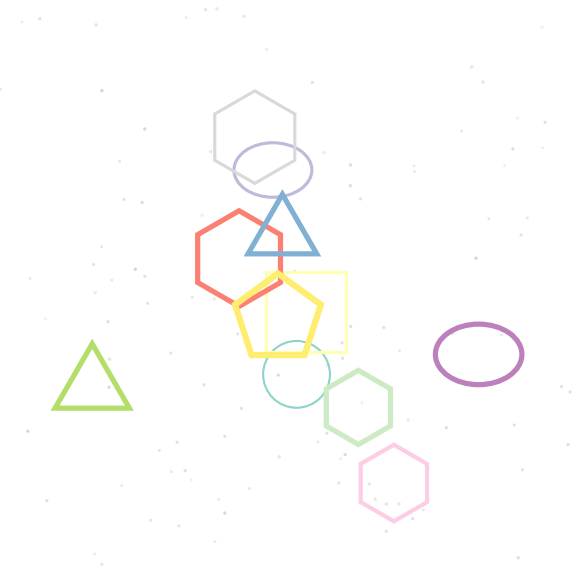[{"shape": "circle", "thickness": 1, "radius": 0.29, "center": [0.513, 0.351]}, {"shape": "square", "thickness": 1.5, "radius": 0.35, "center": [0.53, 0.459]}, {"shape": "oval", "thickness": 1.5, "radius": 0.34, "center": [0.473, 0.705]}, {"shape": "hexagon", "thickness": 2.5, "radius": 0.41, "center": [0.414, 0.551]}, {"shape": "triangle", "thickness": 2.5, "radius": 0.34, "center": [0.489, 0.594]}, {"shape": "triangle", "thickness": 2.5, "radius": 0.37, "center": [0.16, 0.33]}, {"shape": "hexagon", "thickness": 2, "radius": 0.33, "center": [0.682, 0.163]}, {"shape": "hexagon", "thickness": 1.5, "radius": 0.4, "center": [0.441, 0.762]}, {"shape": "oval", "thickness": 2.5, "radius": 0.37, "center": [0.829, 0.385]}, {"shape": "hexagon", "thickness": 2.5, "radius": 0.32, "center": [0.621, 0.294]}, {"shape": "pentagon", "thickness": 3, "radius": 0.39, "center": [0.481, 0.447]}]